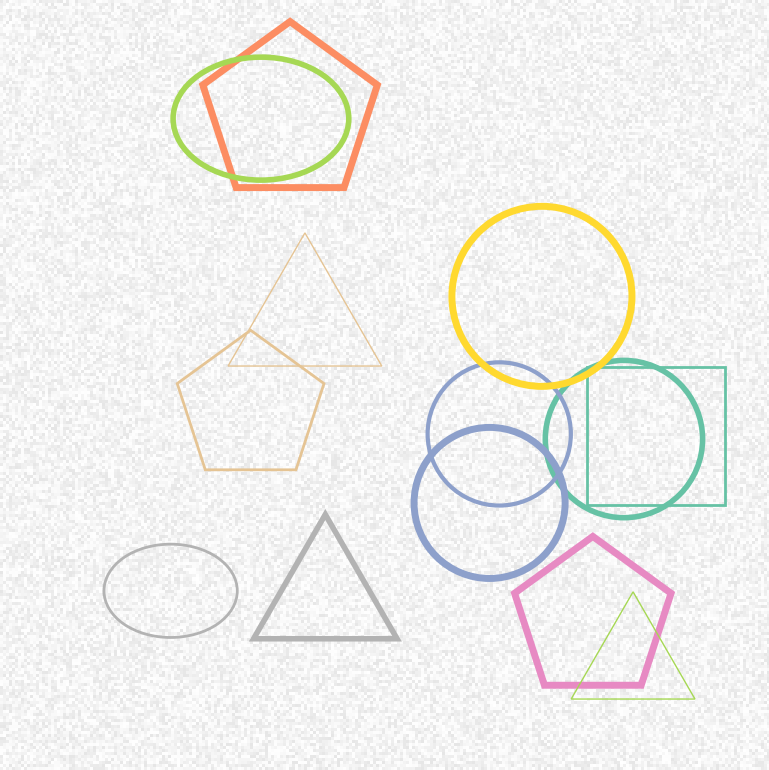[{"shape": "square", "thickness": 1, "radius": 0.45, "center": [0.852, 0.434]}, {"shape": "circle", "thickness": 2, "radius": 0.51, "center": [0.81, 0.43]}, {"shape": "pentagon", "thickness": 2.5, "radius": 0.6, "center": [0.377, 0.853]}, {"shape": "circle", "thickness": 2.5, "radius": 0.49, "center": [0.636, 0.347]}, {"shape": "circle", "thickness": 1.5, "radius": 0.47, "center": [0.648, 0.436]}, {"shape": "pentagon", "thickness": 2.5, "radius": 0.53, "center": [0.77, 0.196]}, {"shape": "oval", "thickness": 2, "radius": 0.57, "center": [0.339, 0.846]}, {"shape": "triangle", "thickness": 0.5, "radius": 0.46, "center": [0.822, 0.139]}, {"shape": "circle", "thickness": 2.5, "radius": 0.58, "center": [0.704, 0.615]}, {"shape": "triangle", "thickness": 0.5, "radius": 0.58, "center": [0.396, 0.582]}, {"shape": "pentagon", "thickness": 1, "radius": 0.5, "center": [0.325, 0.471]}, {"shape": "oval", "thickness": 1, "radius": 0.43, "center": [0.222, 0.233]}, {"shape": "triangle", "thickness": 2, "radius": 0.54, "center": [0.422, 0.224]}]